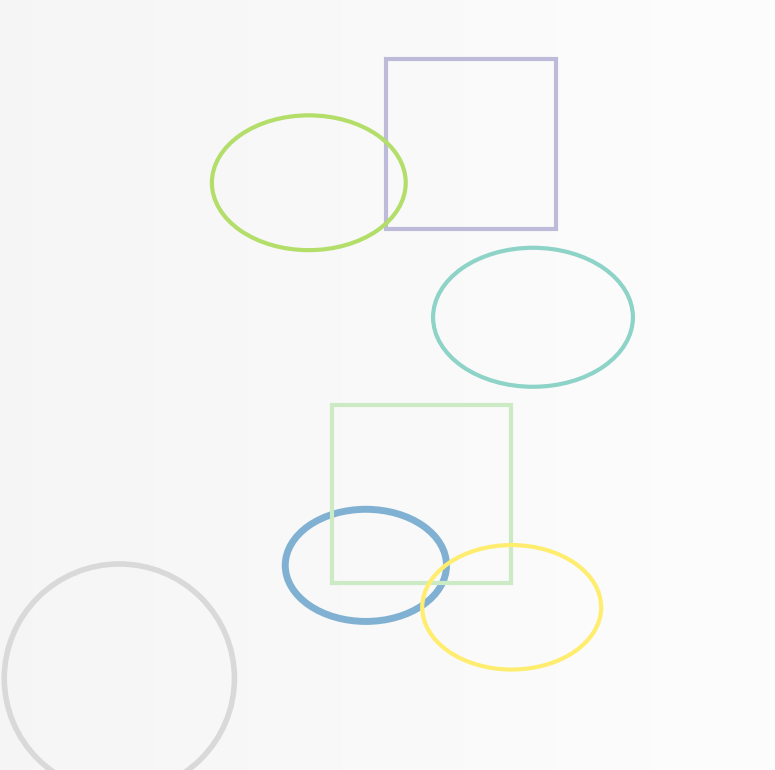[{"shape": "oval", "thickness": 1.5, "radius": 0.64, "center": [0.688, 0.588]}, {"shape": "square", "thickness": 1.5, "radius": 0.55, "center": [0.608, 0.813]}, {"shape": "oval", "thickness": 2.5, "radius": 0.52, "center": [0.472, 0.266]}, {"shape": "oval", "thickness": 1.5, "radius": 0.63, "center": [0.398, 0.763]}, {"shape": "circle", "thickness": 2, "radius": 0.74, "center": [0.154, 0.119]}, {"shape": "square", "thickness": 1.5, "radius": 0.58, "center": [0.544, 0.358]}, {"shape": "oval", "thickness": 1.5, "radius": 0.58, "center": [0.66, 0.211]}]